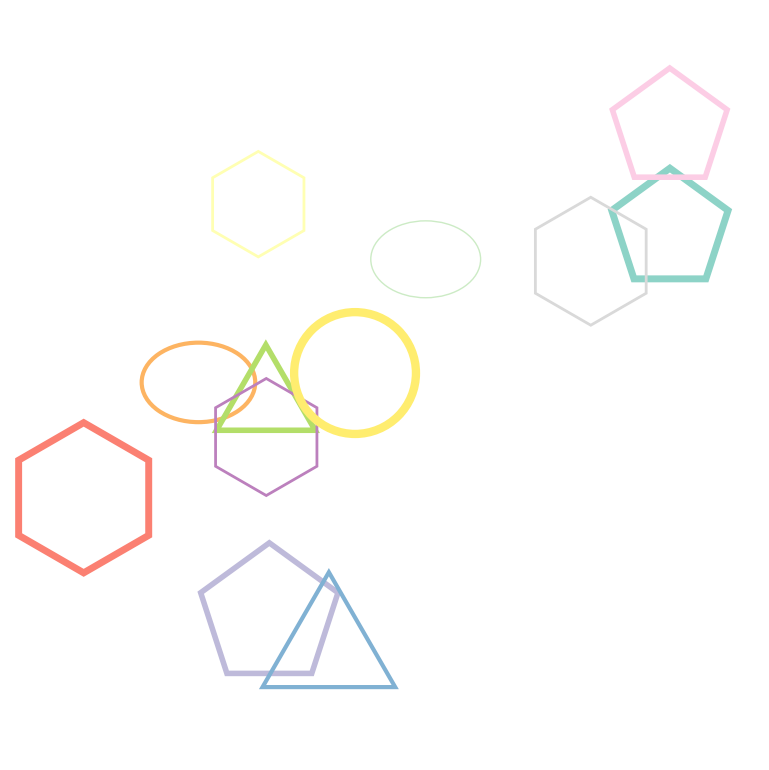[{"shape": "pentagon", "thickness": 2.5, "radius": 0.4, "center": [0.87, 0.702]}, {"shape": "hexagon", "thickness": 1, "radius": 0.34, "center": [0.335, 0.735]}, {"shape": "pentagon", "thickness": 2, "radius": 0.47, "center": [0.35, 0.201]}, {"shape": "hexagon", "thickness": 2.5, "radius": 0.49, "center": [0.109, 0.354]}, {"shape": "triangle", "thickness": 1.5, "radius": 0.5, "center": [0.427, 0.157]}, {"shape": "oval", "thickness": 1.5, "radius": 0.37, "center": [0.258, 0.503]}, {"shape": "triangle", "thickness": 2, "radius": 0.37, "center": [0.345, 0.478]}, {"shape": "pentagon", "thickness": 2, "radius": 0.39, "center": [0.87, 0.833]}, {"shape": "hexagon", "thickness": 1, "radius": 0.42, "center": [0.767, 0.661]}, {"shape": "hexagon", "thickness": 1, "radius": 0.38, "center": [0.346, 0.432]}, {"shape": "oval", "thickness": 0.5, "radius": 0.36, "center": [0.553, 0.663]}, {"shape": "circle", "thickness": 3, "radius": 0.4, "center": [0.461, 0.516]}]